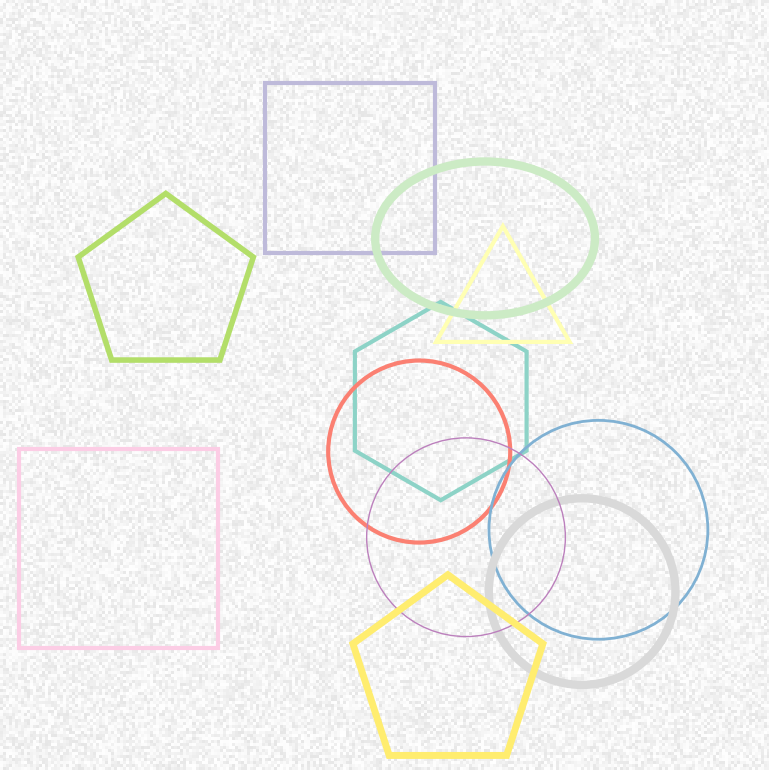[{"shape": "hexagon", "thickness": 1.5, "radius": 0.64, "center": [0.572, 0.479]}, {"shape": "triangle", "thickness": 1.5, "radius": 0.5, "center": [0.653, 0.606]}, {"shape": "square", "thickness": 1.5, "radius": 0.55, "center": [0.455, 0.782]}, {"shape": "circle", "thickness": 1.5, "radius": 0.59, "center": [0.544, 0.414]}, {"shape": "circle", "thickness": 1, "radius": 0.71, "center": [0.777, 0.312]}, {"shape": "pentagon", "thickness": 2, "radius": 0.6, "center": [0.215, 0.629]}, {"shape": "square", "thickness": 1.5, "radius": 0.65, "center": [0.154, 0.287]}, {"shape": "circle", "thickness": 3, "radius": 0.61, "center": [0.756, 0.232]}, {"shape": "circle", "thickness": 0.5, "radius": 0.65, "center": [0.605, 0.302]}, {"shape": "oval", "thickness": 3, "radius": 0.71, "center": [0.63, 0.69]}, {"shape": "pentagon", "thickness": 2.5, "radius": 0.65, "center": [0.582, 0.124]}]